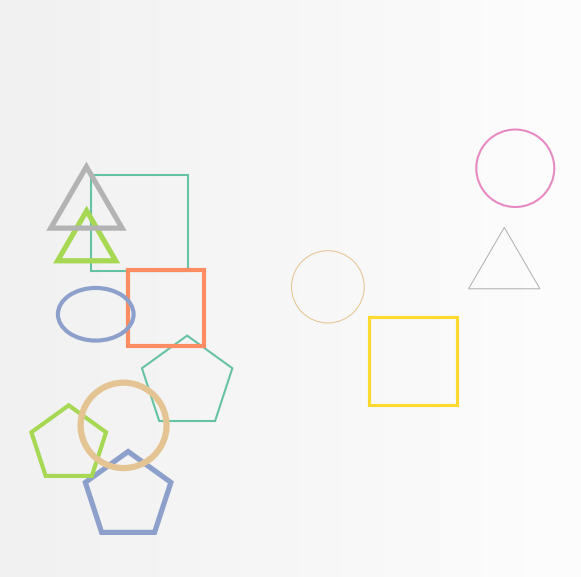[{"shape": "square", "thickness": 1, "radius": 0.42, "center": [0.24, 0.612]}, {"shape": "pentagon", "thickness": 1, "radius": 0.41, "center": [0.322, 0.336]}, {"shape": "square", "thickness": 2, "radius": 0.33, "center": [0.285, 0.466]}, {"shape": "pentagon", "thickness": 2.5, "radius": 0.39, "center": [0.22, 0.14]}, {"shape": "oval", "thickness": 2, "radius": 0.33, "center": [0.165, 0.455]}, {"shape": "circle", "thickness": 1, "radius": 0.34, "center": [0.887, 0.708]}, {"shape": "pentagon", "thickness": 2, "radius": 0.34, "center": [0.118, 0.23]}, {"shape": "triangle", "thickness": 2.5, "radius": 0.29, "center": [0.149, 0.576]}, {"shape": "square", "thickness": 1.5, "radius": 0.38, "center": [0.711, 0.374]}, {"shape": "circle", "thickness": 0.5, "radius": 0.31, "center": [0.564, 0.502]}, {"shape": "circle", "thickness": 3, "radius": 0.37, "center": [0.213, 0.263]}, {"shape": "triangle", "thickness": 0.5, "radius": 0.35, "center": [0.868, 0.535]}, {"shape": "triangle", "thickness": 2.5, "radius": 0.35, "center": [0.149, 0.64]}]